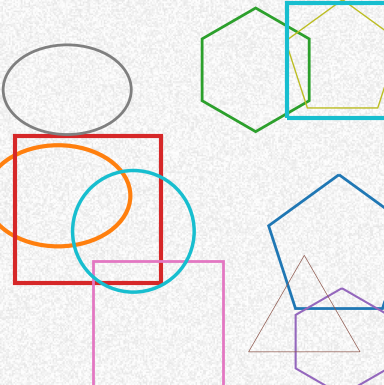[{"shape": "pentagon", "thickness": 2, "radius": 0.96, "center": [0.881, 0.354]}, {"shape": "oval", "thickness": 3, "radius": 0.94, "center": [0.151, 0.491]}, {"shape": "hexagon", "thickness": 2, "radius": 0.8, "center": [0.664, 0.819]}, {"shape": "square", "thickness": 3, "radius": 0.95, "center": [0.229, 0.456]}, {"shape": "hexagon", "thickness": 1.5, "radius": 0.69, "center": [0.888, 0.113]}, {"shape": "triangle", "thickness": 0.5, "radius": 0.84, "center": [0.79, 0.17]}, {"shape": "square", "thickness": 2, "radius": 0.84, "center": [0.41, 0.154]}, {"shape": "oval", "thickness": 2, "radius": 0.83, "center": [0.175, 0.767]}, {"shape": "pentagon", "thickness": 1, "radius": 0.78, "center": [0.89, 0.845]}, {"shape": "square", "thickness": 3, "radius": 0.75, "center": [0.895, 0.843]}, {"shape": "circle", "thickness": 2.5, "radius": 0.79, "center": [0.346, 0.399]}]